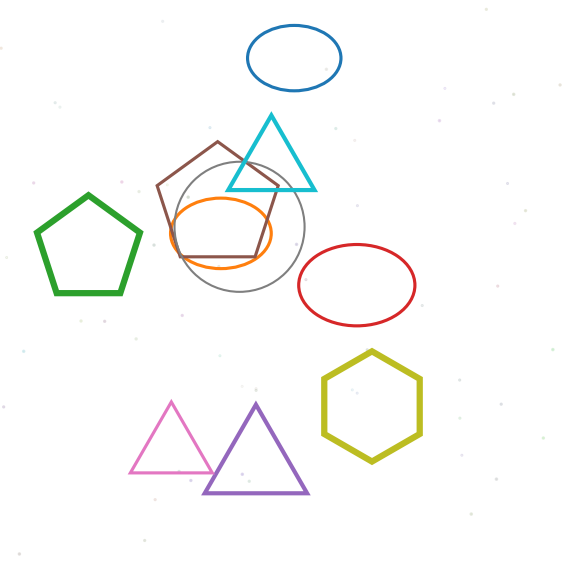[{"shape": "oval", "thickness": 1.5, "radius": 0.4, "center": [0.51, 0.899]}, {"shape": "oval", "thickness": 1.5, "radius": 0.44, "center": [0.382, 0.595]}, {"shape": "pentagon", "thickness": 3, "radius": 0.47, "center": [0.153, 0.567]}, {"shape": "oval", "thickness": 1.5, "radius": 0.5, "center": [0.618, 0.505]}, {"shape": "triangle", "thickness": 2, "radius": 0.51, "center": [0.443, 0.196]}, {"shape": "pentagon", "thickness": 1.5, "radius": 0.55, "center": [0.377, 0.644]}, {"shape": "triangle", "thickness": 1.5, "radius": 0.41, "center": [0.297, 0.221]}, {"shape": "circle", "thickness": 1, "radius": 0.56, "center": [0.415, 0.606]}, {"shape": "hexagon", "thickness": 3, "radius": 0.48, "center": [0.644, 0.295]}, {"shape": "triangle", "thickness": 2, "radius": 0.43, "center": [0.47, 0.713]}]